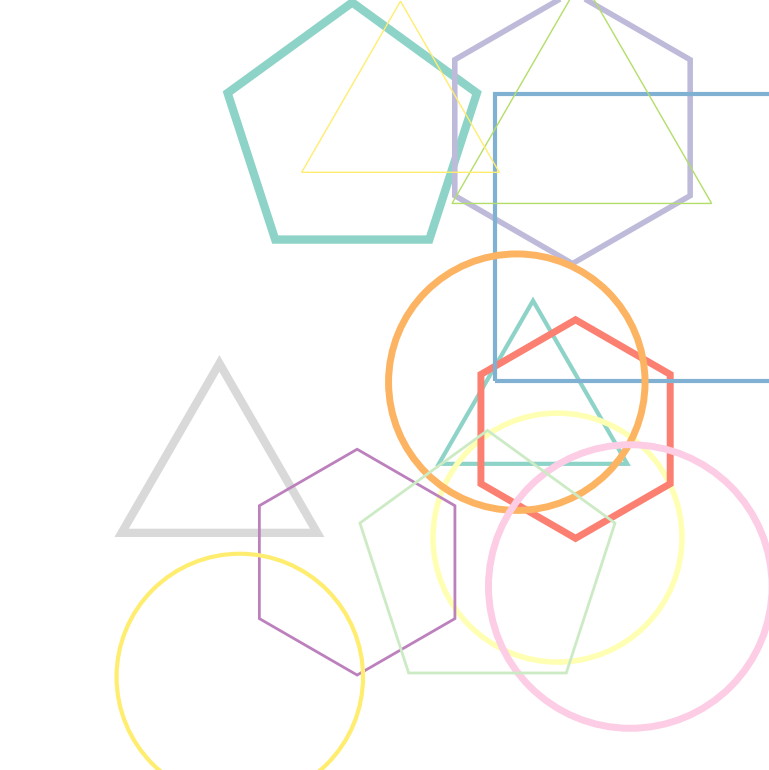[{"shape": "triangle", "thickness": 1.5, "radius": 0.71, "center": [0.692, 0.468]}, {"shape": "pentagon", "thickness": 3, "radius": 0.85, "center": [0.457, 0.827]}, {"shape": "circle", "thickness": 2, "radius": 0.81, "center": [0.724, 0.302]}, {"shape": "hexagon", "thickness": 2, "radius": 0.88, "center": [0.743, 0.834]}, {"shape": "hexagon", "thickness": 2.5, "radius": 0.71, "center": [0.747, 0.443]}, {"shape": "square", "thickness": 1.5, "radius": 0.93, "center": [0.828, 0.692]}, {"shape": "circle", "thickness": 2.5, "radius": 0.83, "center": [0.671, 0.504]}, {"shape": "triangle", "thickness": 0.5, "radius": 0.97, "center": [0.756, 0.833]}, {"shape": "circle", "thickness": 2.5, "radius": 0.92, "center": [0.819, 0.238]}, {"shape": "triangle", "thickness": 3, "radius": 0.73, "center": [0.285, 0.381]}, {"shape": "hexagon", "thickness": 1, "radius": 0.73, "center": [0.464, 0.27]}, {"shape": "pentagon", "thickness": 1, "radius": 0.87, "center": [0.633, 0.267]}, {"shape": "circle", "thickness": 1.5, "radius": 0.8, "center": [0.311, 0.121]}, {"shape": "triangle", "thickness": 0.5, "radius": 0.74, "center": [0.52, 0.85]}]